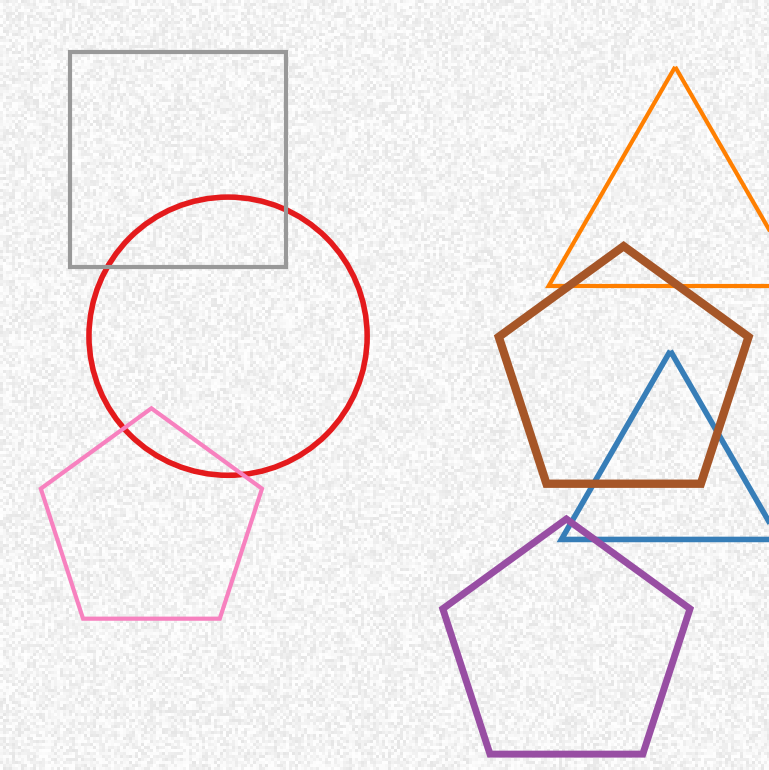[{"shape": "circle", "thickness": 2, "radius": 0.9, "center": [0.296, 0.563]}, {"shape": "triangle", "thickness": 2, "radius": 0.82, "center": [0.871, 0.381]}, {"shape": "pentagon", "thickness": 2.5, "radius": 0.84, "center": [0.736, 0.157]}, {"shape": "triangle", "thickness": 1.5, "radius": 0.95, "center": [0.877, 0.723]}, {"shape": "pentagon", "thickness": 3, "radius": 0.85, "center": [0.81, 0.51]}, {"shape": "pentagon", "thickness": 1.5, "radius": 0.76, "center": [0.197, 0.319]}, {"shape": "square", "thickness": 1.5, "radius": 0.7, "center": [0.231, 0.793]}]